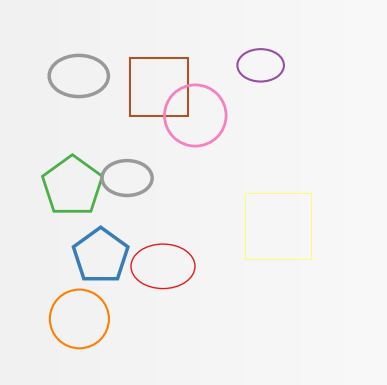[{"shape": "oval", "thickness": 1, "radius": 0.41, "center": [0.421, 0.308]}, {"shape": "pentagon", "thickness": 2.5, "radius": 0.37, "center": [0.26, 0.336]}, {"shape": "pentagon", "thickness": 2, "radius": 0.41, "center": [0.187, 0.517]}, {"shape": "oval", "thickness": 1.5, "radius": 0.3, "center": [0.673, 0.83]}, {"shape": "circle", "thickness": 1.5, "radius": 0.38, "center": [0.205, 0.172]}, {"shape": "square", "thickness": 0.5, "radius": 0.42, "center": [0.717, 0.413]}, {"shape": "square", "thickness": 1.5, "radius": 0.37, "center": [0.41, 0.774]}, {"shape": "circle", "thickness": 2, "radius": 0.4, "center": [0.504, 0.7]}, {"shape": "oval", "thickness": 2.5, "radius": 0.32, "center": [0.328, 0.538]}, {"shape": "oval", "thickness": 2.5, "radius": 0.38, "center": [0.203, 0.803]}]